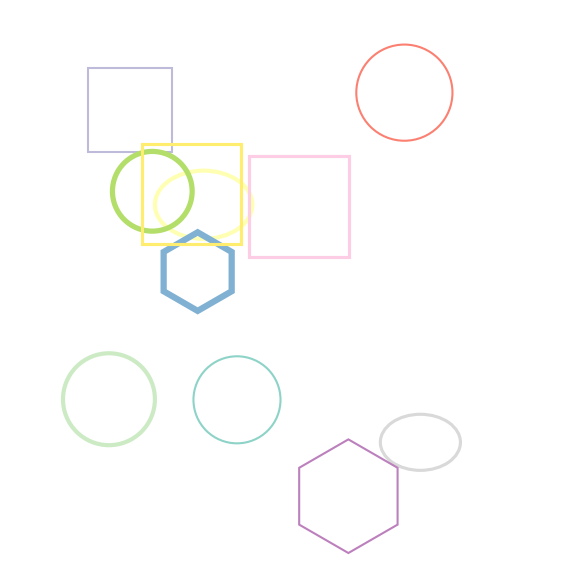[{"shape": "circle", "thickness": 1, "radius": 0.38, "center": [0.41, 0.307]}, {"shape": "oval", "thickness": 2, "radius": 0.42, "center": [0.353, 0.645]}, {"shape": "square", "thickness": 1, "radius": 0.36, "center": [0.225, 0.809]}, {"shape": "circle", "thickness": 1, "radius": 0.42, "center": [0.7, 0.839]}, {"shape": "hexagon", "thickness": 3, "radius": 0.34, "center": [0.342, 0.529]}, {"shape": "circle", "thickness": 2.5, "radius": 0.35, "center": [0.264, 0.668]}, {"shape": "square", "thickness": 1.5, "radius": 0.43, "center": [0.518, 0.641]}, {"shape": "oval", "thickness": 1.5, "radius": 0.35, "center": [0.728, 0.233]}, {"shape": "hexagon", "thickness": 1, "radius": 0.49, "center": [0.603, 0.14]}, {"shape": "circle", "thickness": 2, "radius": 0.4, "center": [0.189, 0.308]}, {"shape": "square", "thickness": 1.5, "radius": 0.43, "center": [0.331, 0.663]}]